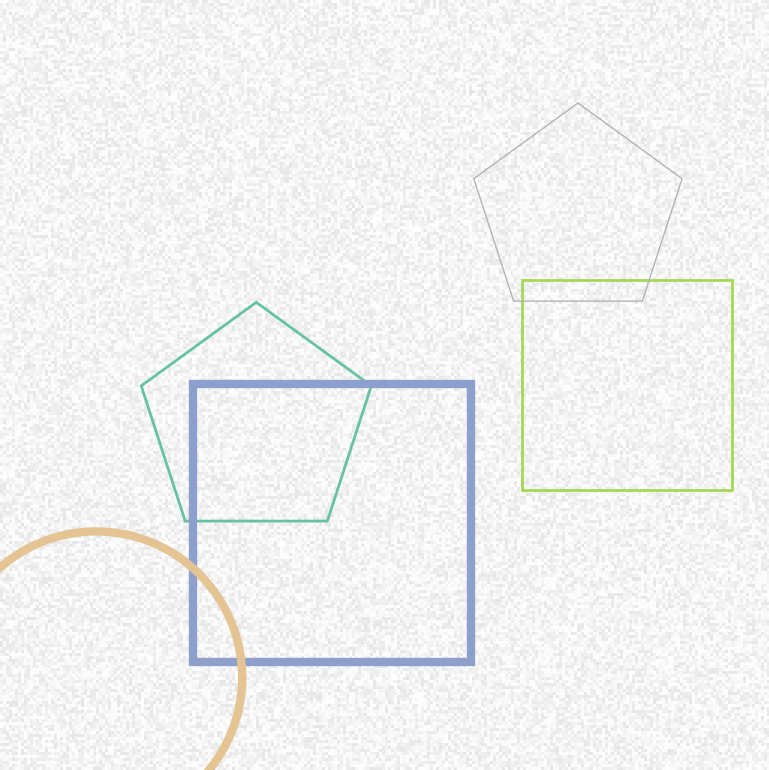[{"shape": "pentagon", "thickness": 1, "radius": 0.79, "center": [0.333, 0.45]}, {"shape": "square", "thickness": 3, "radius": 0.9, "center": [0.431, 0.321]}, {"shape": "square", "thickness": 1, "radius": 0.68, "center": [0.815, 0.5]}, {"shape": "circle", "thickness": 3, "radius": 0.95, "center": [0.125, 0.12]}, {"shape": "pentagon", "thickness": 0.5, "radius": 0.71, "center": [0.751, 0.724]}]